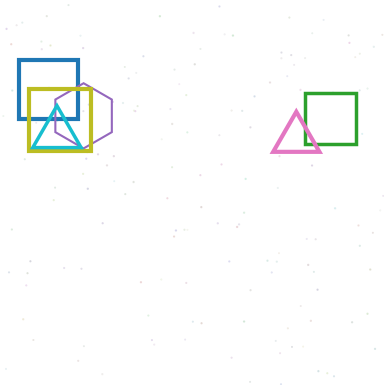[{"shape": "square", "thickness": 3, "radius": 0.38, "center": [0.126, 0.768]}, {"shape": "square", "thickness": 2.5, "radius": 0.33, "center": [0.859, 0.693]}, {"shape": "hexagon", "thickness": 1.5, "radius": 0.42, "center": [0.217, 0.699]}, {"shape": "triangle", "thickness": 3, "radius": 0.35, "center": [0.77, 0.64]}, {"shape": "square", "thickness": 3, "radius": 0.4, "center": [0.156, 0.688]}, {"shape": "triangle", "thickness": 2.5, "radius": 0.36, "center": [0.148, 0.653]}]